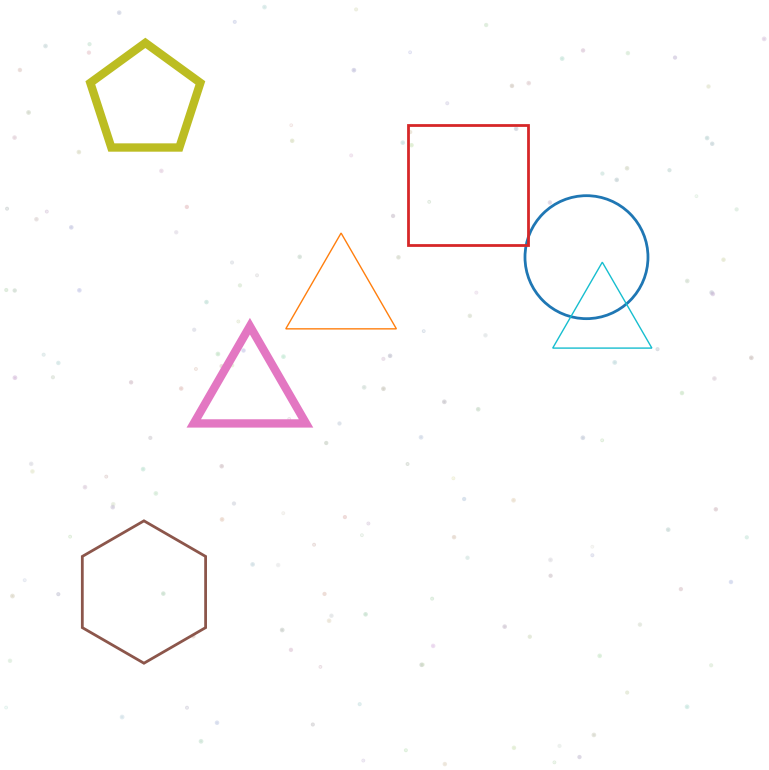[{"shape": "circle", "thickness": 1, "radius": 0.4, "center": [0.762, 0.666]}, {"shape": "triangle", "thickness": 0.5, "radius": 0.41, "center": [0.443, 0.614]}, {"shape": "square", "thickness": 1, "radius": 0.39, "center": [0.608, 0.76]}, {"shape": "hexagon", "thickness": 1, "radius": 0.46, "center": [0.187, 0.231]}, {"shape": "triangle", "thickness": 3, "radius": 0.42, "center": [0.325, 0.492]}, {"shape": "pentagon", "thickness": 3, "radius": 0.38, "center": [0.189, 0.869]}, {"shape": "triangle", "thickness": 0.5, "radius": 0.37, "center": [0.782, 0.585]}]